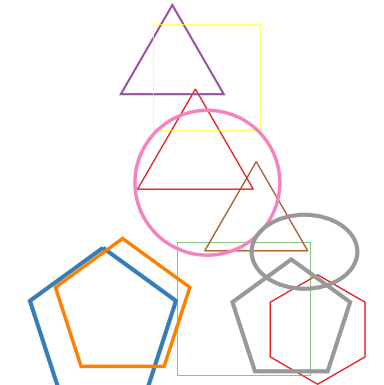[{"shape": "hexagon", "thickness": 1, "radius": 0.71, "center": [0.825, 0.144]}, {"shape": "triangle", "thickness": 1, "radius": 0.87, "center": [0.508, 0.595]}, {"shape": "pentagon", "thickness": 3, "radius": 1.0, "center": [0.267, 0.157]}, {"shape": "square", "thickness": 0.5, "radius": 0.87, "center": [0.632, 0.198]}, {"shape": "triangle", "thickness": 1.5, "radius": 0.77, "center": [0.448, 0.833]}, {"shape": "pentagon", "thickness": 2.5, "radius": 0.92, "center": [0.318, 0.197]}, {"shape": "square", "thickness": 0.5, "radius": 0.69, "center": [0.537, 0.8]}, {"shape": "triangle", "thickness": 1, "radius": 0.77, "center": [0.666, 0.426]}, {"shape": "circle", "thickness": 2.5, "radius": 0.94, "center": [0.539, 0.525]}, {"shape": "oval", "thickness": 3, "radius": 0.69, "center": [0.791, 0.346]}, {"shape": "pentagon", "thickness": 3, "radius": 0.8, "center": [0.757, 0.166]}]